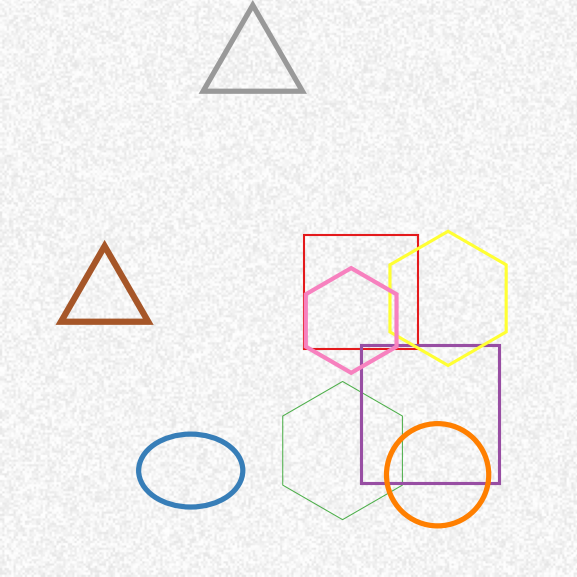[{"shape": "square", "thickness": 1, "radius": 0.49, "center": [0.625, 0.494]}, {"shape": "oval", "thickness": 2.5, "radius": 0.45, "center": [0.33, 0.184]}, {"shape": "hexagon", "thickness": 0.5, "radius": 0.6, "center": [0.593, 0.219]}, {"shape": "square", "thickness": 1.5, "radius": 0.6, "center": [0.744, 0.282]}, {"shape": "circle", "thickness": 2.5, "radius": 0.44, "center": [0.758, 0.177]}, {"shape": "hexagon", "thickness": 1.5, "radius": 0.58, "center": [0.776, 0.482]}, {"shape": "triangle", "thickness": 3, "radius": 0.44, "center": [0.181, 0.486]}, {"shape": "hexagon", "thickness": 2, "radius": 0.45, "center": [0.608, 0.444]}, {"shape": "triangle", "thickness": 2.5, "radius": 0.5, "center": [0.438, 0.891]}]